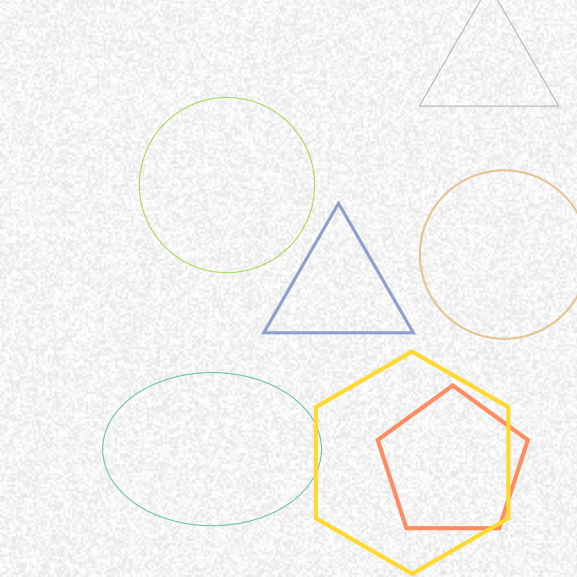[{"shape": "oval", "thickness": 0.5, "radius": 0.95, "center": [0.367, 0.221]}, {"shape": "pentagon", "thickness": 2, "radius": 0.68, "center": [0.784, 0.195]}, {"shape": "triangle", "thickness": 1.5, "radius": 0.75, "center": [0.586, 0.498]}, {"shape": "circle", "thickness": 0.5, "radius": 0.76, "center": [0.393, 0.679]}, {"shape": "hexagon", "thickness": 2, "radius": 0.96, "center": [0.714, 0.198]}, {"shape": "circle", "thickness": 1, "radius": 0.73, "center": [0.873, 0.558]}, {"shape": "triangle", "thickness": 0.5, "radius": 0.7, "center": [0.847, 0.885]}]